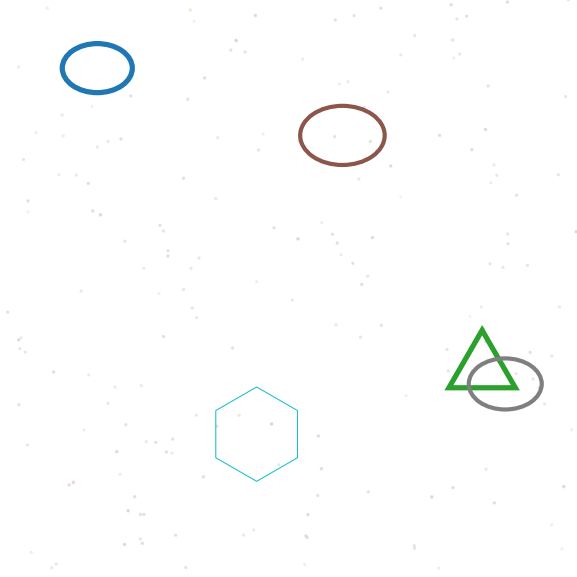[{"shape": "oval", "thickness": 2.5, "radius": 0.3, "center": [0.168, 0.881]}, {"shape": "triangle", "thickness": 2.5, "radius": 0.33, "center": [0.835, 0.361]}, {"shape": "oval", "thickness": 2, "radius": 0.37, "center": [0.593, 0.765]}, {"shape": "oval", "thickness": 2, "radius": 0.32, "center": [0.875, 0.334]}, {"shape": "hexagon", "thickness": 0.5, "radius": 0.41, "center": [0.444, 0.247]}]